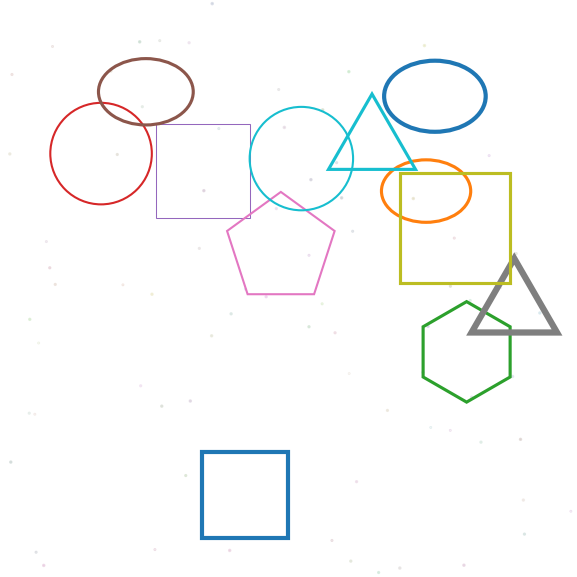[{"shape": "oval", "thickness": 2, "radius": 0.44, "center": [0.753, 0.832]}, {"shape": "square", "thickness": 2, "radius": 0.37, "center": [0.424, 0.142]}, {"shape": "oval", "thickness": 1.5, "radius": 0.39, "center": [0.738, 0.668]}, {"shape": "hexagon", "thickness": 1.5, "radius": 0.43, "center": [0.808, 0.39]}, {"shape": "circle", "thickness": 1, "radius": 0.44, "center": [0.175, 0.733]}, {"shape": "square", "thickness": 0.5, "radius": 0.41, "center": [0.352, 0.702]}, {"shape": "oval", "thickness": 1.5, "radius": 0.41, "center": [0.253, 0.84]}, {"shape": "pentagon", "thickness": 1, "radius": 0.49, "center": [0.486, 0.569]}, {"shape": "triangle", "thickness": 3, "radius": 0.43, "center": [0.891, 0.466]}, {"shape": "square", "thickness": 1.5, "radius": 0.48, "center": [0.788, 0.604]}, {"shape": "circle", "thickness": 1, "radius": 0.45, "center": [0.522, 0.725]}, {"shape": "triangle", "thickness": 1.5, "radius": 0.44, "center": [0.644, 0.749]}]